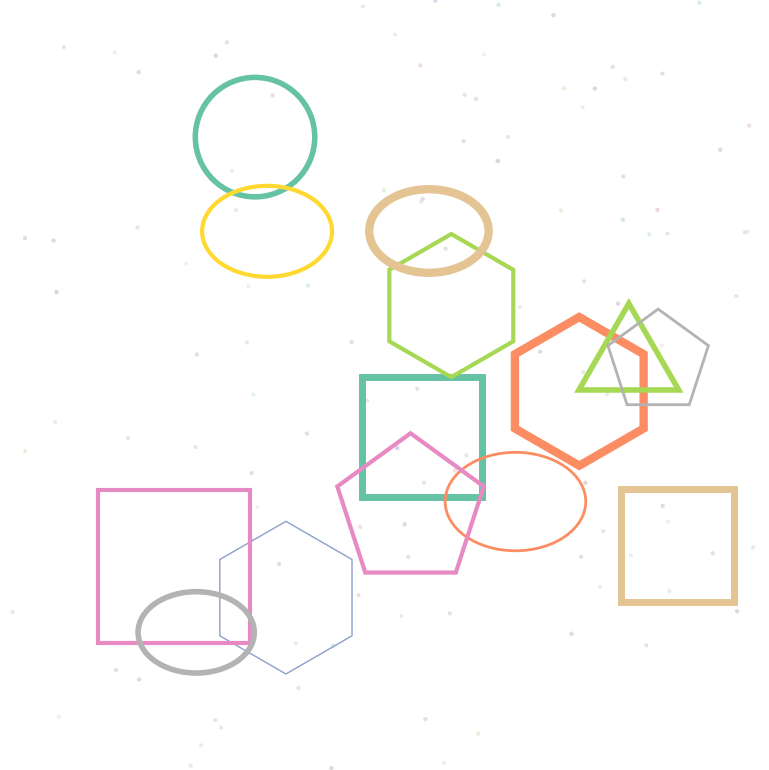[{"shape": "square", "thickness": 2.5, "radius": 0.39, "center": [0.548, 0.433]}, {"shape": "circle", "thickness": 2, "radius": 0.39, "center": [0.331, 0.822]}, {"shape": "oval", "thickness": 1, "radius": 0.46, "center": [0.669, 0.349]}, {"shape": "hexagon", "thickness": 3, "radius": 0.48, "center": [0.752, 0.492]}, {"shape": "hexagon", "thickness": 0.5, "radius": 0.5, "center": [0.371, 0.224]}, {"shape": "pentagon", "thickness": 1.5, "radius": 0.5, "center": [0.533, 0.337]}, {"shape": "square", "thickness": 1.5, "radius": 0.5, "center": [0.226, 0.265]}, {"shape": "hexagon", "thickness": 1.5, "radius": 0.46, "center": [0.586, 0.603]}, {"shape": "triangle", "thickness": 2, "radius": 0.37, "center": [0.817, 0.531]}, {"shape": "oval", "thickness": 1.5, "radius": 0.42, "center": [0.347, 0.7]}, {"shape": "oval", "thickness": 3, "radius": 0.39, "center": [0.557, 0.7]}, {"shape": "square", "thickness": 2.5, "radius": 0.37, "center": [0.88, 0.291]}, {"shape": "pentagon", "thickness": 1, "radius": 0.34, "center": [0.855, 0.53]}, {"shape": "oval", "thickness": 2, "radius": 0.38, "center": [0.255, 0.179]}]